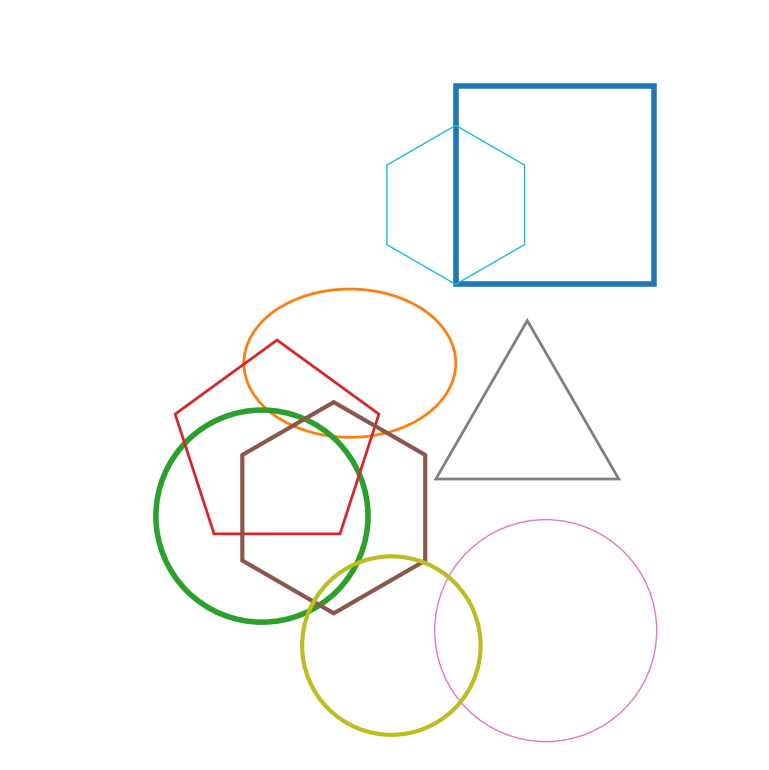[{"shape": "square", "thickness": 2, "radius": 0.64, "center": [0.721, 0.759]}, {"shape": "oval", "thickness": 1, "radius": 0.69, "center": [0.454, 0.528]}, {"shape": "circle", "thickness": 2, "radius": 0.69, "center": [0.34, 0.33]}, {"shape": "pentagon", "thickness": 1, "radius": 0.7, "center": [0.36, 0.419]}, {"shape": "hexagon", "thickness": 1.5, "radius": 0.69, "center": [0.433, 0.341]}, {"shape": "circle", "thickness": 0.5, "radius": 0.72, "center": [0.709, 0.181]}, {"shape": "triangle", "thickness": 1, "radius": 0.69, "center": [0.685, 0.447]}, {"shape": "circle", "thickness": 1.5, "radius": 0.58, "center": [0.508, 0.162]}, {"shape": "hexagon", "thickness": 0.5, "radius": 0.52, "center": [0.592, 0.734]}]